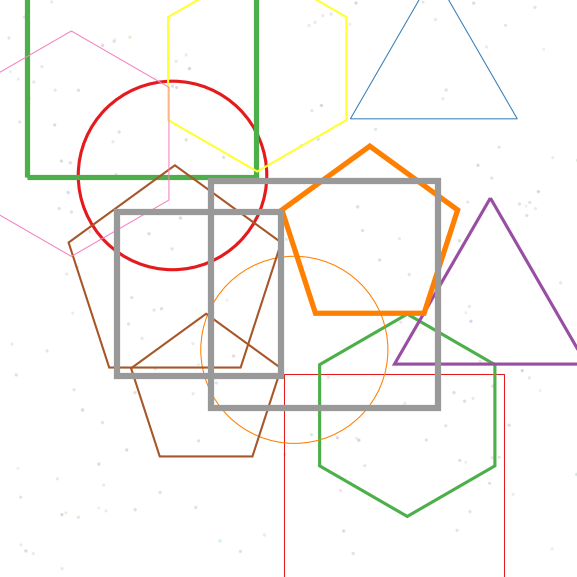[{"shape": "square", "thickness": 0.5, "radius": 0.95, "center": [0.682, 0.16]}, {"shape": "circle", "thickness": 1.5, "radius": 0.82, "center": [0.299, 0.695]}, {"shape": "triangle", "thickness": 0.5, "radius": 0.83, "center": [0.751, 0.877]}, {"shape": "square", "thickness": 2.5, "radius": 0.99, "center": [0.245, 0.891]}, {"shape": "hexagon", "thickness": 1.5, "radius": 0.88, "center": [0.705, 0.28]}, {"shape": "triangle", "thickness": 1.5, "radius": 0.96, "center": [0.849, 0.465]}, {"shape": "pentagon", "thickness": 2.5, "radius": 0.8, "center": [0.64, 0.586]}, {"shape": "circle", "thickness": 0.5, "radius": 0.81, "center": [0.51, 0.393]}, {"shape": "hexagon", "thickness": 1, "radius": 0.89, "center": [0.445, 0.88]}, {"shape": "pentagon", "thickness": 1, "radius": 0.68, "center": [0.357, 0.319]}, {"shape": "pentagon", "thickness": 1, "radius": 0.97, "center": [0.303, 0.519]}, {"shape": "hexagon", "thickness": 0.5, "radius": 0.98, "center": [0.124, 0.75]}, {"shape": "square", "thickness": 3, "radius": 0.98, "center": [0.563, 0.489]}, {"shape": "square", "thickness": 3, "radius": 0.71, "center": [0.344, 0.49]}]